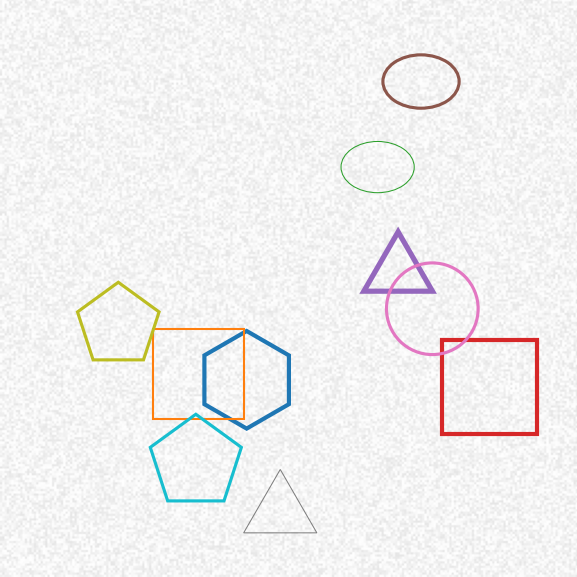[{"shape": "hexagon", "thickness": 2, "radius": 0.42, "center": [0.427, 0.341]}, {"shape": "square", "thickness": 1, "radius": 0.39, "center": [0.344, 0.352]}, {"shape": "oval", "thickness": 0.5, "radius": 0.32, "center": [0.654, 0.71]}, {"shape": "square", "thickness": 2, "radius": 0.41, "center": [0.848, 0.328]}, {"shape": "triangle", "thickness": 2.5, "radius": 0.34, "center": [0.689, 0.529]}, {"shape": "oval", "thickness": 1.5, "radius": 0.33, "center": [0.729, 0.858]}, {"shape": "circle", "thickness": 1.5, "radius": 0.4, "center": [0.749, 0.465]}, {"shape": "triangle", "thickness": 0.5, "radius": 0.37, "center": [0.485, 0.113]}, {"shape": "pentagon", "thickness": 1.5, "radius": 0.37, "center": [0.205, 0.436]}, {"shape": "pentagon", "thickness": 1.5, "radius": 0.41, "center": [0.339, 0.199]}]